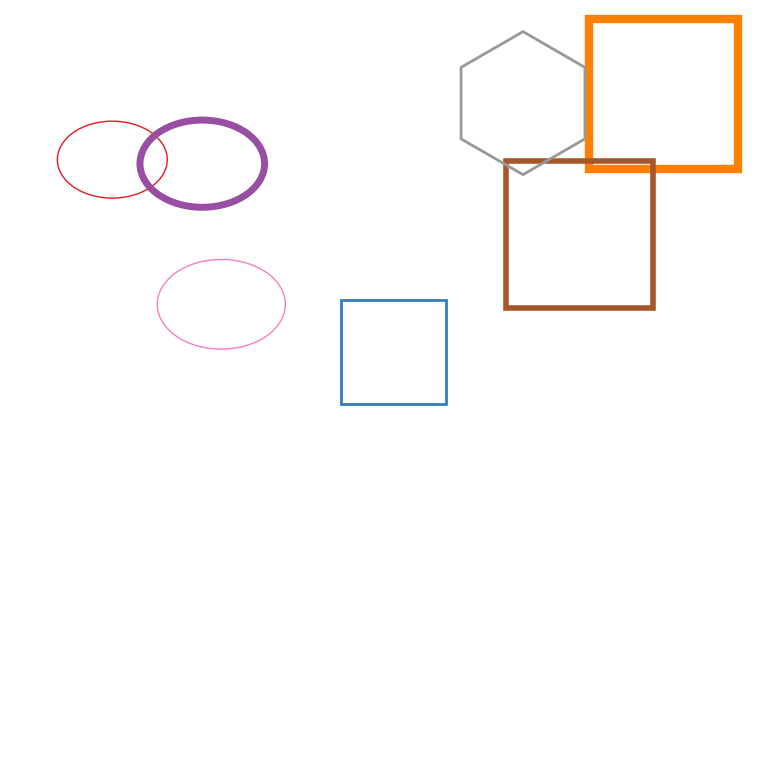[{"shape": "oval", "thickness": 0.5, "radius": 0.36, "center": [0.146, 0.793]}, {"shape": "square", "thickness": 1, "radius": 0.34, "center": [0.511, 0.543]}, {"shape": "oval", "thickness": 2.5, "radius": 0.4, "center": [0.263, 0.787]}, {"shape": "square", "thickness": 3, "radius": 0.49, "center": [0.862, 0.878]}, {"shape": "square", "thickness": 2, "radius": 0.48, "center": [0.753, 0.695]}, {"shape": "oval", "thickness": 0.5, "radius": 0.42, "center": [0.287, 0.605]}, {"shape": "hexagon", "thickness": 1, "radius": 0.46, "center": [0.679, 0.866]}]